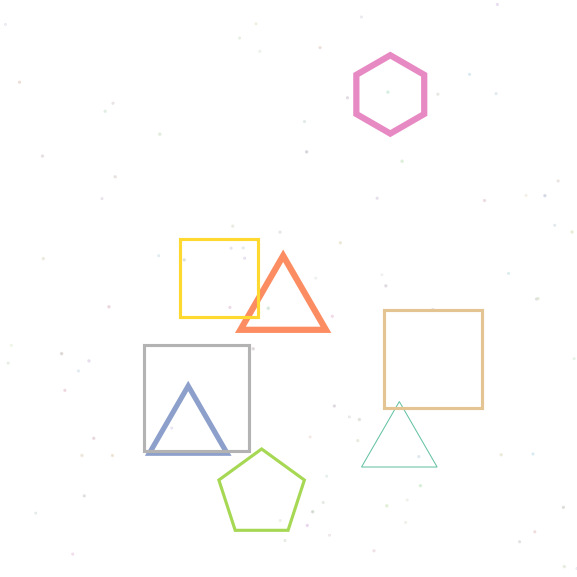[{"shape": "triangle", "thickness": 0.5, "radius": 0.38, "center": [0.691, 0.228]}, {"shape": "triangle", "thickness": 3, "radius": 0.43, "center": [0.49, 0.471]}, {"shape": "triangle", "thickness": 2.5, "radius": 0.39, "center": [0.326, 0.253]}, {"shape": "hexagon", "thickness": 3, "radius": 0.34, "center": [0.676, 0.836]}, {"shape": "pentagon", "thickness": 1.5, "radius": 0.39, "center": [0.453, 0.144]}, {"shape": "square", "thickness": 1.5, "radius": 0.34, "center": [0.379, 0.518]}, {"shape": "square", "thickness": 1.5, "radius": 0.42, "center": [0.75, 0.377]}, {"shape": "square", "thickness": 1.5, "radius": 0.46, "center": [0.34, 0.31]}]